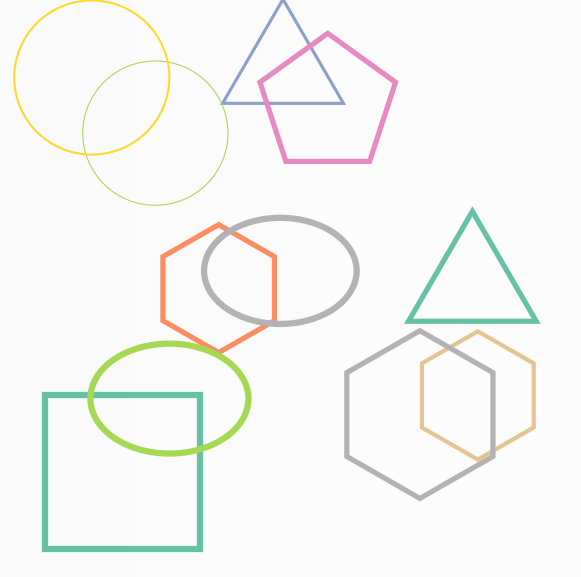[{"shape": "triangle", "thickness": 2.5, "radius": 0.63, "center": [0.813, 0.506]}, {"shape": "square", "thickness": 3, "radius": 0.67, "center": [0.211, 0.182]}, {"shape": "hexagon", "thickness": 2.5, "radius": 0.55, "center": [0.376, 0.499]}, {"shape": "triangle", "thickness": 1.5, "radius": 0.6, "center": [0.487, 0.88]}, {"shape": "pentagon", "thickness": 2.5, "radius": 0.61, "center": [0.564, 0.819]}, {"shape": "circle", "thickness": 0.5, "radius": 0.62, "center": [0.267, 0.769]}, {"shape": "oval", "thickness": 3, "radius": 0.68, "center": [0.291, 0.309]}, {"shape": "circle", "thickness": 1, "radius": 0.67, "center": [0.158, 0.865]}, {"shape": "hexagon", "thickness": 2, "radius": 0.56, "center": [0.822, 0.314]}, {"shape": "oval", "thickness": 3, "radius": 0.66, "center": [0.482, 0.53]}, {"shape": "hexagon", "thickness": 2.5, "radius": 0.73, "center": [0.722, 0.281]}]